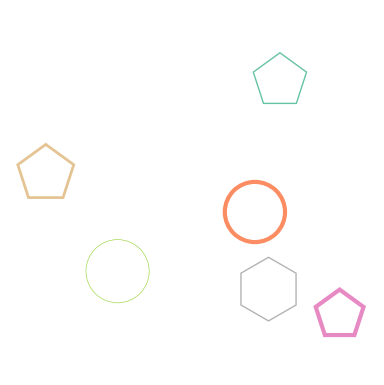[{"shape": "pentagon", "thickness": 1, "radius": 0.36, "center": [0.727, 0.79]}, {"shape": "circle", "thickness": 3, "radius": 0.39, "center": [0.662, 0.449]}, {"shape": "pentagon", "thickness": 3, "radius": 0.33, "center": [0.882, 0.183]}, {"shape": "circle", "thickness": 0.5, "radius": 0.41, "center": [0.305, 0.296]}, {"shape": "pentagon", "thickness": 2, "radius": 0.38, "center": [0.119, 0.549]}, {"shape": "hexagon", "thickness": 1, "radius": 0.41, "center": [0.697, 0.249]}]